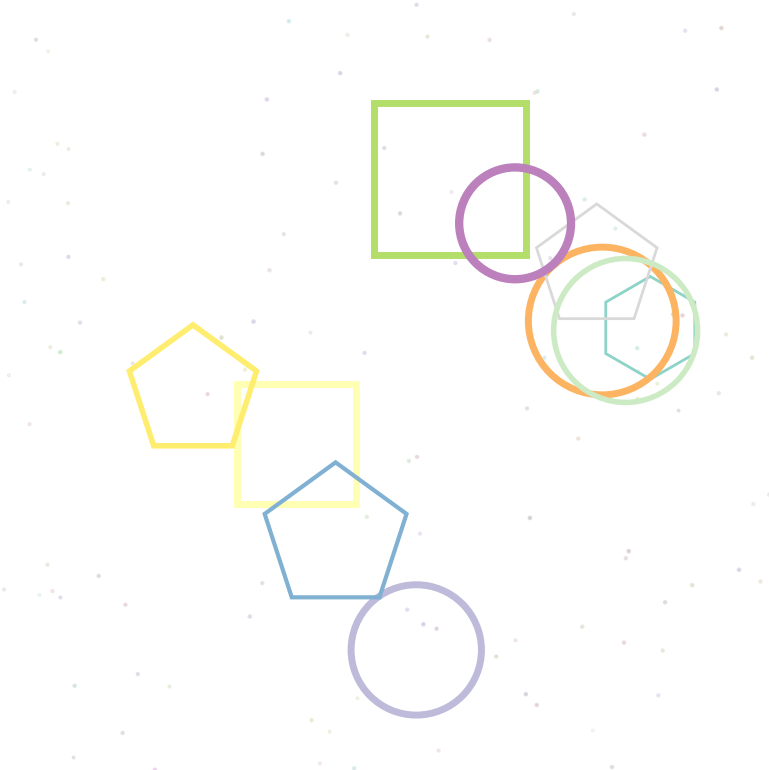[{"shape": "hexagon", "thickness": 1, "radius": 0.33, "center": [0.845, 0.574]}, {"shape": "square", "thickness": 2.5, "radius": 0.39, "center": [0.385, 0.424]}, {"shape": "circle", "thickness": 2.5, "radius": 0.42, "center": [0.541, 0.156]}, {"shape": "pentagon", "thickness": 1.5, "radius": 0.48, "center": [0.436, 0.303]}, {"shape": "circle", "thickness": 2.5, "radius": 0.48, "center": [0.782, 0.583]}, {"shape": "square", "thickness": 2.5, "radius": 0.49, "center": [0.584, 0.767]}, {"shape": "pentagon", "thickness": 1, "radius": 0.41, "center": [0.775, 0.653]}, {"shape": "circle", "thickness": 3, "radius": 0.36, "center": [0.669, 0.71]}, {"shape": "circle", "thickness": 2, "radius": 0.47, "center": [0.812, 0.571]}, {"shape": "pentagon", "thickness": 2, "radius": 0.43, "center": [0.251, 0.491]}]